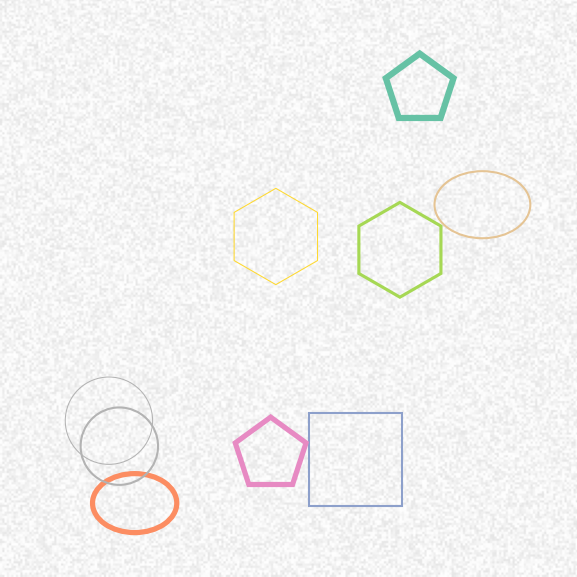[{"shape": "pentagon", "thickness": 3, "radius": 0.31, "center": [0.727, 0.845]}, {"shape": "oval", "thickness": 2.5, "radius": 0.36, "center": [0.233, 0.128]}, {"shape": "square", "thickness": 1, "radius": 0.4, "center": [0.616, 0.204]}, {"shape": "pentagon", "thickness": 2.5, "radius": 0.32, "center": [0.469, 0.212]}, {"shape": "hexagon", "thickness": 1.5, "radius": 0.41, "center": [0.692, 0.567]}, {"shape": "hexagon", "thickness": 0.5, "radius": 0.42, "center": [0.478, 0.59]}, {"shape": "oval", "thickness": 1, "radius": 0.41, "center": [0.835, 0.645]}, {"shape": "circle", "thickness": 0.5, "radius": 0.38, "center": [0.189, 0.271]}, {"shape": "circle", "thickness": 1, "radius": 0.34, "center": [0.207, 0.227]}]